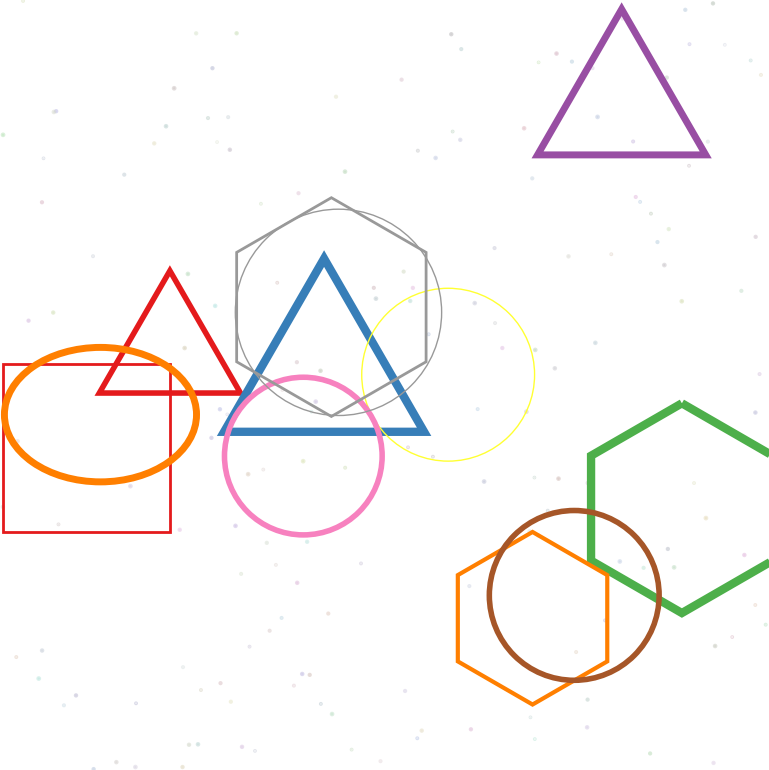[{"shape": "triangle", "thickness": 2, "radius": 0.53, "center": [0.221, 0.542]}, {"shape": "square", "thickness": 1, "radius": 0.54, "center": [0.113, 0.418]}, {"shape": "triangle", "thickness": 3, "radius": 0.75, "center": [0.421, 0.514]}, {"shape": "hexagon", "thickness": 3, "radius": 0.68, "center": [0.886, 0.34]}, {"shape": "triangle", "thickness": 2.5, "radius": 0.63, "center": [0.807, 0.862]}, {"shape": "oval", "thickness": 2.5, "radius": 0.62, "center": [0.13, 0.462]}, {"shape": "hexagon", "thickness": 1.5, "radius": 0.56, "center": [0.692, 0.197]}, {"shape": "circle", "thickness": 0.5, "radius": 0.56, "center": [0.582, 0.513]}, {"shape": "circle", "thickness": 2, "radius": 0.55, "center": [0.746, 0.227]}, {"shape": "circle", "thickness": 2, "radius": 0.51, "center": [0.394, 0.408]}, {"shape": "circle", "thickness": 0.5, "radius": 0.67, "center": [0.44, 0.594]}, {"shape": "hexagon", "thickness": 1, "radius": 0.71, "center": [0.43, 0.601]}]